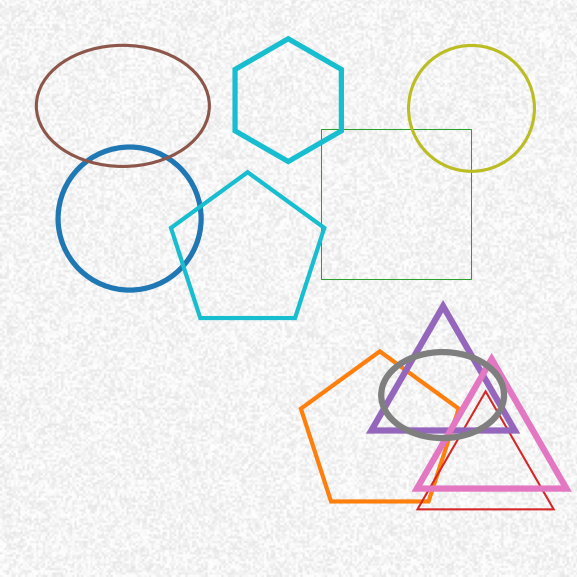[{"shape": "circle", "thickness": 2.5, "radius": 0.62, "center": [0.224, 0.621]}, {"shape": "pentagon", "thickness": 2, "radius": 0.72, "center": [0.658, 0.247]}, {"shape": "square", "thickness": 0.5, "radius": 0.65, "center": [0.686, 0.646]}, {"shape": "triangle", "thickness": 1, "radius": 0.68, "center": [0.841, 0.185]}, {"shape": "triangle", "thickness": 3, "radius": 0.72, "center": [0.767, 0.325]}, {"shape": "oval", "thickness": 1.5, "radius": 0.75, "center": [0.213, 0.816]}, {"shape": "triangle", "thickness": 3, "radius": 0.75, "center": [0.851, 0.228]}, {"shape": "oval", "thickness": 3, "radius": 0.53, "center": [0.766, 0.315]}, {"shape": "circle", "thickness": 1.5, "radius": 0.54, "center": [0.816, 0.811]}, {"shape": "pentagon", "thickness": 2, "radius": 0.7, "center": [0.429, 0.561]}, {"shape": "hexagon", "thickness": 2.5, "radius": 0.53, "center": [0.499, 0.826]}]